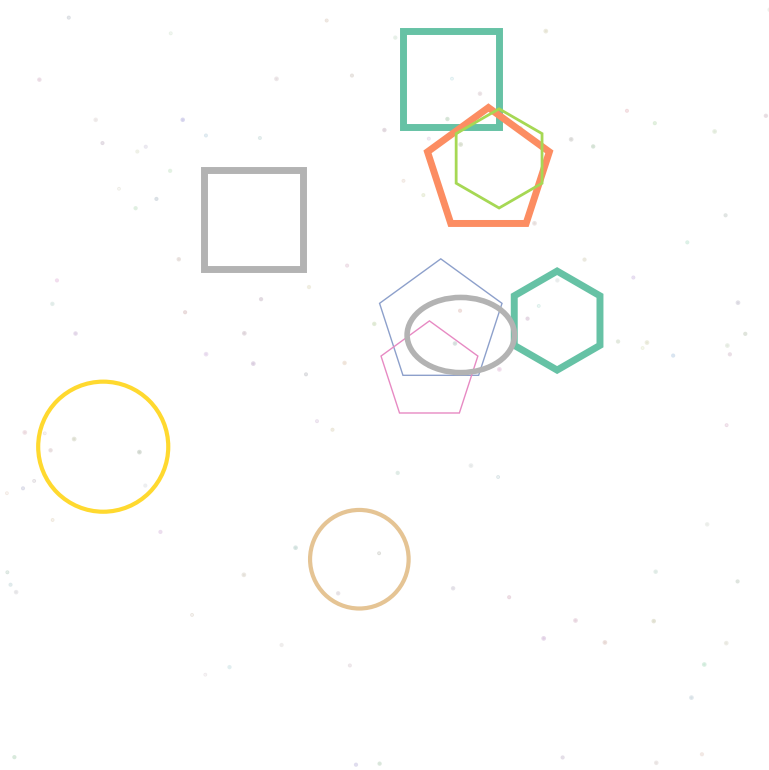[{"shape": "square", "thickness": 2.5, "radius": 0.31, "center": [0.586, 0.897]}, {"shape": "hexagon", "thickness": 2.5, "radius": 0.32, "center": [0.724, 0.584]}, {"shape": "pentagon", "thickness": 2.5, "radius": 0.42, "center": [0.634, 0.777]}, {"shape": "pentagon", "thickness": 0.5, "radius": 0.42, "center": [0.572, 0.58]}, {"shape": "pentagon", "thickness": 0.5, "radius": 0.33, "center": [0.558, 0.517]}, {"shape": "hexagon", "thickness": 1, "radius": 0.32, "center": [0.648, 0.794]}, {"shape": "circle", "thickness": 1.5, "radius": 0.42, "center": [0.134, 0.42]}, {"shape": "circle", "thickness": 1.5, "radius": 0.32, "center": [0.467, 0.274]}, {"shape": "square", "thickness": 2.5, "radius": 0.32, "center": [0.329, 0.715]}, {"shape": "oval", "thickness": 2, "radius": 0.35, "center": [0.598, 0.565]}]